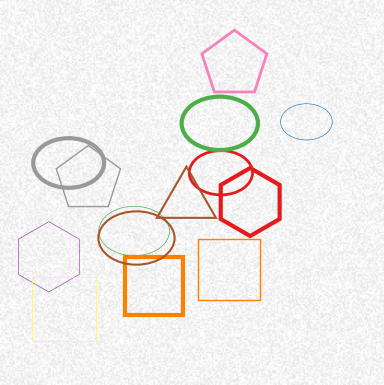[{"shape": "hexagon", "thickness": 3, "radius": 0.44, "center": [0.65, 0.475]}, {"shape": "oval", "thickness": 2, "radius": 0.41, "center": [0.574, 0.551]}, {"shape": "oval", "thickness": 0.5, "radius": 0.34, "center": [0.796, 0.684]}, {"shape": "oval", "thickness": 0.5, "radius": 0.46, "center": [0.348, 0.4]}, {"shape": "oval", "thickness": 3, "radius": 0.5, "center": [0.571, 0.68]}, {"shape": "hexagon", "thickness": 0.5, "radius": 0.46, "center": [0.127, 0.333]}, {"shape": "square", "thickness": 3, "radius": 0.38, "center": [0.4, 0.256]}, {"shape": "square", "thickness": 1, "radius": 0.4, "center": [0.595, 0.3]}, {"shape": "square", "thickness": 0.5, "radius": 0.42, "center": [0.167, 0.197]}, {"shape": "triangle", "thickness": 1.5, "radius": 0.44, "center": [0.484, 0.478]}, {"shape": "oval", "thickness": 1.5, "radius": 0.49, "center": [0.355, 0.382]}, {"shape": "pentagon", "thickness": 2, "radius": 0.44, "center": [0.609, 0.833]}, {"shape": "oval", "thickness": 3, "radius": 0.46, "center": [0.178, 0.577]}, {"shape": "pentagon", "thickness": 1, "radius": 0.44, "center": [0.23, 0.534]}]